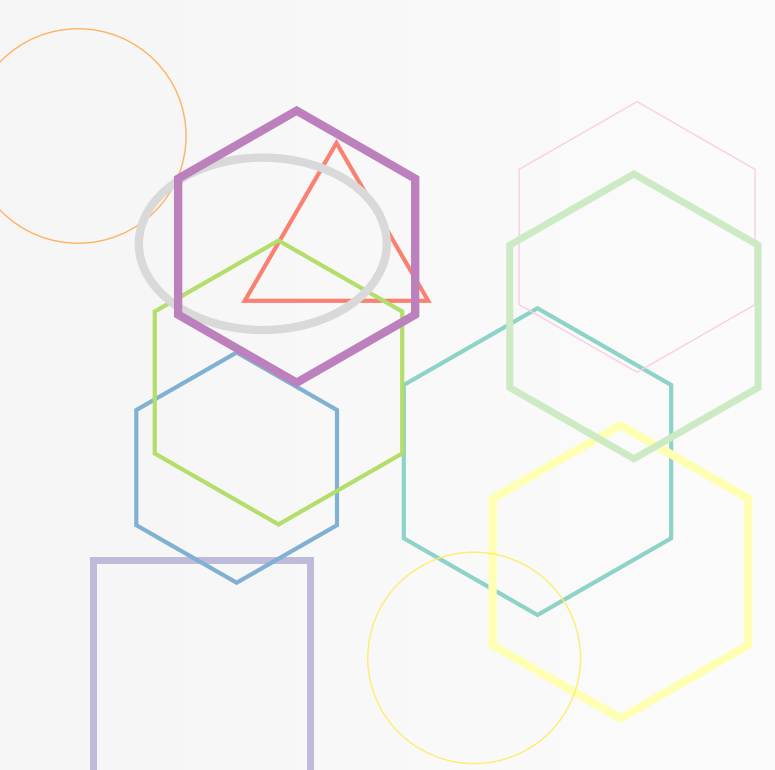[{"shape": "hexagon", "thickness": 1.5, "radius": 1.0, "center": [0.694, 0.4]}, {"shape": "hexagon", "thickness": 3, "radius": 0.95, "center": [0.8, 0.257]}, {"shape": "square", "thickness": 2.5, "radius": 0.7, "center": [0.26, 0.133]}, {"shape": "triangle", "thickness": 1.5, "radius": 0.68, "center": [0.434, 0.678]}, {"shape": "hexagon", "thickness": 1.5, "radius": 0.75, "center": [0.305, 0.393]}, {"shape": "circle", "thickness": 0.5, "radius": 0.7, "center": [0.101, 0.823]}, {"shape": "hexagon", "thickness": 1.5, "radius": 0.92, "center": [0.359, 0.503]}, {"shape": "hexagon", "thickness": 0.5, "radius": 0.88, "center": [0.822, 0.692]}, {"shape": "oval", "thickness": 3, "radius": 0.8, "center": [0.339, 0.683]}, {"shape": "hexagon", "thickness": 3, "radius": 0.88, "center": [0.383, 0.68]}, {"shape": "hexagon", "thickness": 2.5, "radius": 0.92, "center": [0.818, 0.589]}, {"shape": "circle", "thickness": 0.5, "radius": 0.69, "center": [0.612, 0.146]}]